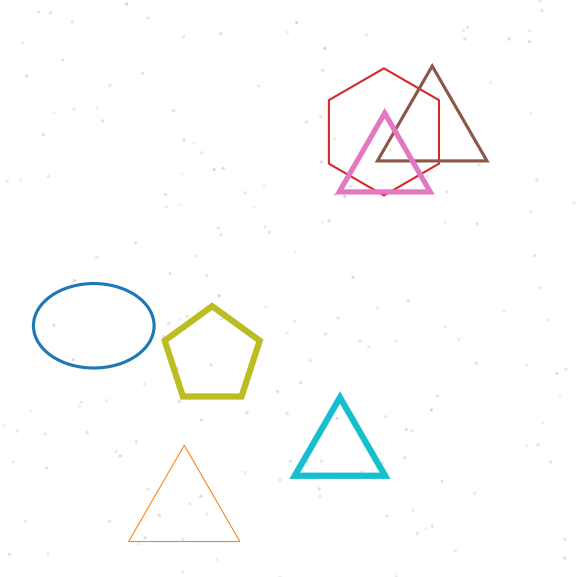[{"shape": "oval", "thickness": 1.5, "radius": 0.52, "center": [0.162, 0.435]}, {"shape": "triangle", "thickness": 0.5, "radius": 0.56, "center": [0.319, 0.117]}, {"shape": "hexagon", "thickness": 1, "radius": 0.55, "center": [0.665, 0.771]}, {"shape": "triangle", "thickness": 1.5, "radius": 0.55, "center": [0.748, 0.775]}, {"shape": "triangle", "thickness": 2.5, "radius": 0.45, "center": [0.666, 0.712]}, {"shape": "pentagon", "thickness": 3, "radius": 0.43, "center": [0.367, 0.383]}, {"shape": "triangle", "thickness": 3, "radius": 0.45, "center": [0.589, 0.221]}]